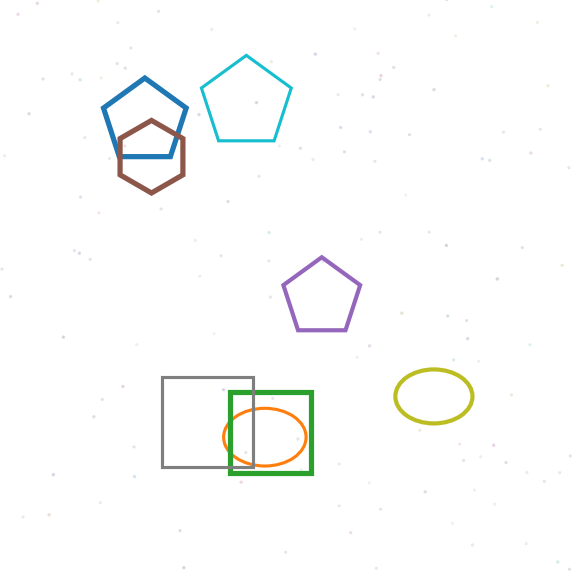[{"shape": "pentagon", "thickness": 2.5, "radius": 0.38, "center": [0.251, 0.789]}, {"shape": "oval", "thickness": 1.5, "radius": 0.36, "center": [0.459, 0.242]}, {"shape": "square", "thickness": 2.5, "radius": 0.35, "center": [0.469, 0.25]}, {"shape": "pentagon", "thickness": 2, "radius": 0.35, "center": [0.557, 0.484]}, {"shape": "hexagon", "thickness": 2.5, "radius": 0.31, "center": [0.262, 0.728]}, {"shape": "square", "thickness": 1.5, "radius": 0.39, "center": [0.359, 0.268]}, {"shape": "oval", "thickness": 2, "radius": 0.33, "center": [0.751, 0.313]}, {"shape": "pentagon", "thickness": 1.5, "radius": 0.41, "center": [0.427, 0.821]}]